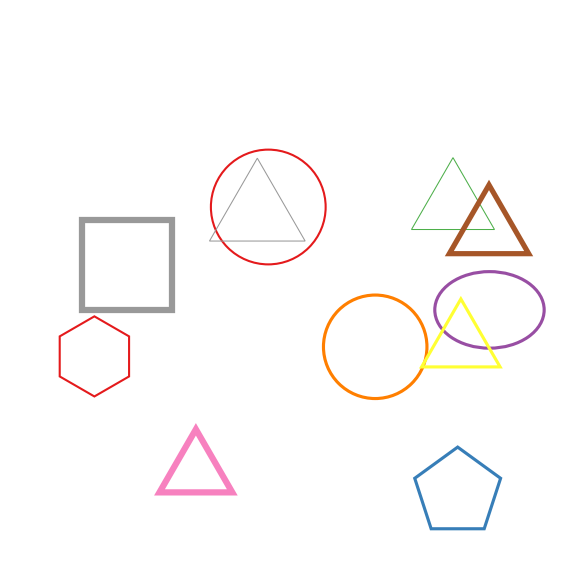[{"shape": "hexagon", "thickness": 1, "radius": 0.35, "center": [0.163, 0.382]}, {"shape": "circle", "thickness": 1, "radius": 0.5, "center": [0.465, 0.641]}, {"shape": "pentagon", "thickness": 1.5, "radius": 0.39, "center": [0.793, 0.147]}, {"shape": "triangle", "thickness": 0.5, "radius": 0.41, "center": [0.784, 0.643]}, {"shape": "oval", "thickness": 1.5, "radius": 0.47, "center": [0.848, 0.463]}, {"shape": "circle", "thickness": 1.5, "radius": 0.45, "center": [0.65, 0.399]}, {"shape": "triangle", "thickness": 1.5, "radius": 0.39, "center": [0.798, 0.403]}, {"shape": "triangle", "thickness": 2.5, "radius": 0.4, "center": [0.847, 0.6]}, {"shape": "triangle", "thickness": 3, "radius": 0.36, "center": [0.339, 0.183]}, {"shape": "triangle", "thickness": 0.5, "radius": 0.48, "center": [0.446, 0.63]}, {"shape": "square", "thickness": 3, "radius": 0.39, "center": [0.22, 0.54]}]